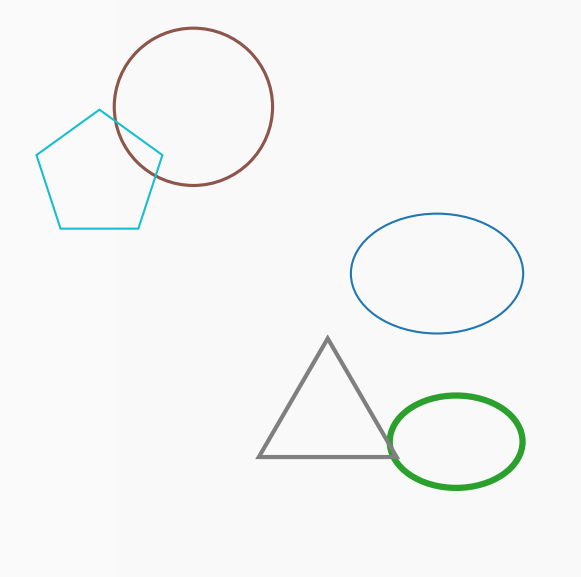[{"shape": "oval", "thickness": 1, "radius": 0.74, "center": [0.752, 0.525]}, {"shape": "oval", "thickness": 3, "radius": 0.57, "center": [0.785, 0.234]}, {"shape": "circle", "thickness": 1.5, "radius": 0.68, "center": [0.333, 0.814]}, {"shape": "triangle", "thickness": 2, "radius": 0.68, "center": [0.564, 0.276]}, {"shape": "pentagon", "thickness": 1, "radius": 0.57, "center": [0.171, 0.695]}]